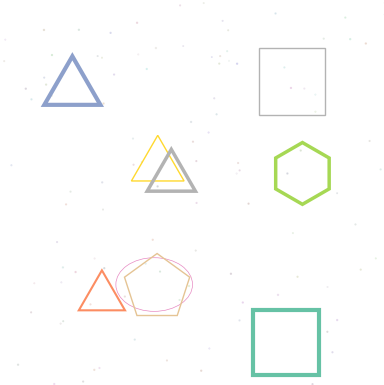[{"shape": "square", "thickness": 3, "radius": 0.42, "center": [0.743, 0.111]}, {"shape": "triangle", "thickness": 1.5, "radius": 0.35, "center": [0.265, 0.229]}, {"shape": "triangle", "thickness": 3, "radius": 0.42, "center": [0.188, 0.77]}, {"shape": "oval", "thickness": 0.5, "radius": 0.5, "center": [0.401, 0.261]}, {"shape": "hexagon", "thickness": 2.5, "radius": 0.4, "center": [0.786, 0.55]}, {"shape": "triangle", "thickness": 1, "radius": 0.39, "center": [0.41, 0.569]}, {"shape": "pentagon", "thickness": 1, "radius": 0.45, "center": [0.408, 0.252]}, {"shape": "triangle", "thickness": 2.5, "radius": 0.36, "center": [0.445, 0.54]}, {"shape": "square", "thickness": 1, "radius": 0.43, "center": [0.759, 0.788]}]